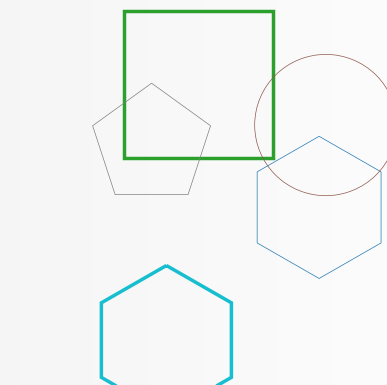[{"shape": "hexagon", "thickness": 0.5, "radius": 0.92, "center": [0.824, 0.461]}, {"shape": "square", "thickness": 2.5, "radius": 0.96, "center": [0.513, 0.78]}, {"shape": "circle", "thickness": 0.5, "radius": 0.92, "center": [0.841, 0.675]}, {"shape": "pentagon", "thickness": 0.5, "radius": 0.8, "center": [0.391, 0.624]}, {"shape": "hexagon", "thickness": 2.5, "radius": 0.97, "center": [0.429, 0.117]}]